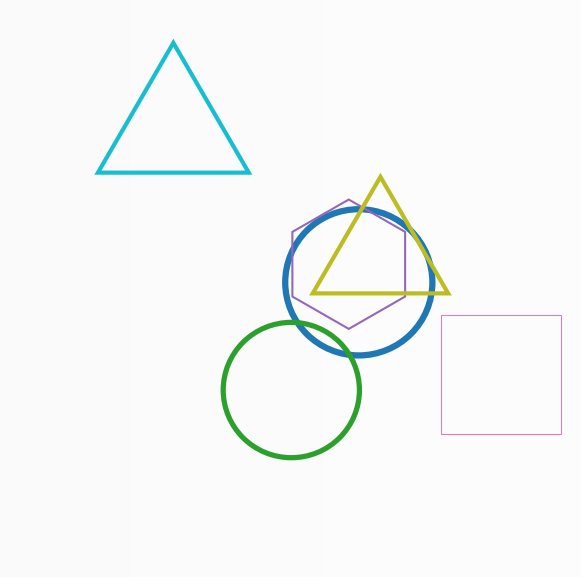[{"shape": "circle", "thickness": 3, "radius": 0.63, "center": [0.617, 0.51]}, {"shape": "circle", "thickness": 2.5, "radius": 0.59, "center": [0.501, 0.324]}, {"shape": "hexagon", "thickness": 1, "radius": 0.56, "center": [0.6, 0.542]}, {"shape": "square", "thickness": 0.5, "radius": 0.52, "center": [0.862, 0.35]}, {"shape": "triangle", "thickness": 2, "radius": 0.67, "center": [0.655, 0.558]}, {"shape": "triangle", "thickness": 2, "radius": 0.75, "center": [0.298, 0.775]}]